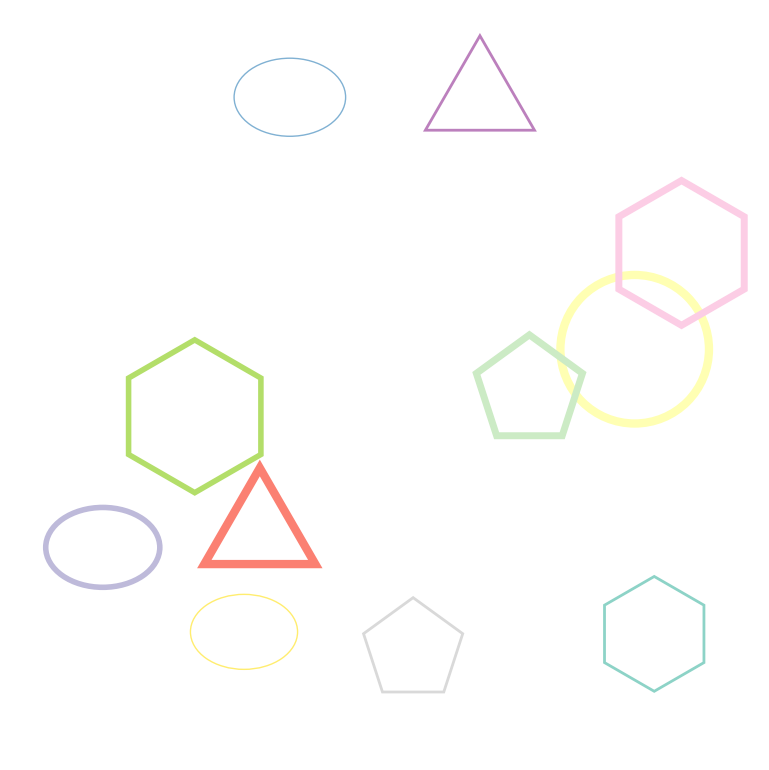[{"shape": "hexagon", "thickness": 1, "radius": 0.37, "center": [0.85, 0.177]}, {"shape": "circle", "thickness": 3, "radius": 0.48, "center": [0.824, 0.546]}, {"shape": "oval", "thickness": 2, "radius": 0.37, "center": [0.133, 0.289]}, {"shape": "triangle", "thickness": 3, "radius": 0.42, "center": [0.337, 0.309]}, {"shape": "oval", "thickness": 0.5, "radius": 0.36, "center": [0.376, 0.874]}, {"shape": "hexagon", "thickness": 2, "radius": 0.5, "center": [0.253, 0.459]}, {"shape": "hexagon", "thickness": 2.5, "radius": 0.47, "center": [0.885, 0.672]}, {"shape": "pentagon", "thickness": 1, "radius": 0.34, "center": [0.537, 0.156]}, {"shape": "triangle", "thickness": 1, "radius": 0.41, "center": [0.623, 0.872]}, {"shape": "pentagon", "thickness": 2.5, "radius": 0.36, "center": [0.688, 0.493]}, {"shape": "oval", "thickness": 0.5, "radius": 0.35, "center": [0.317, 0.179]}]